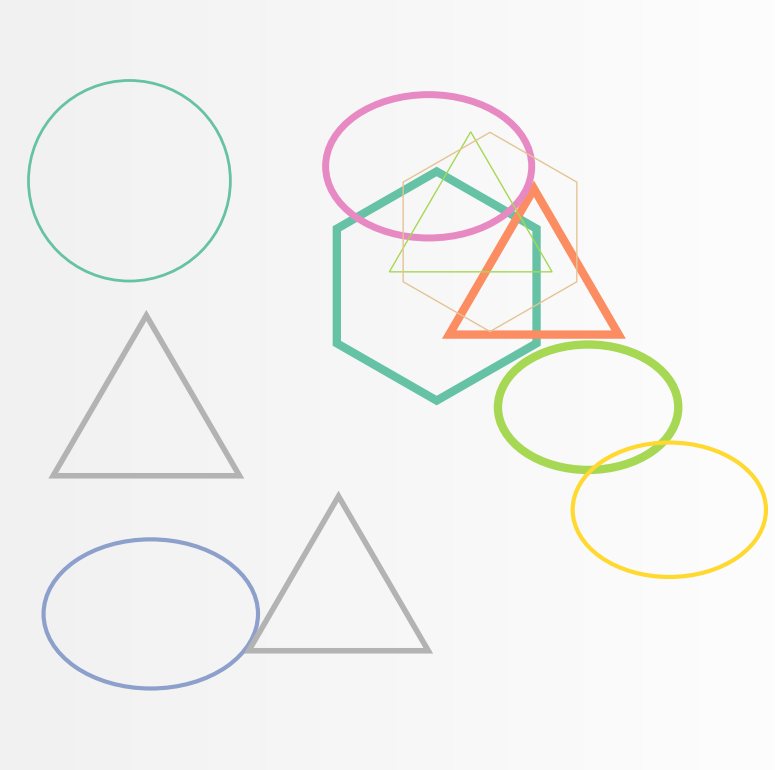[{"shape": "hexagon", "thickness": 3, "radius": 0.74, "center": [0.563, 0.629]}, {"shape": "circle", "thickness": 1, "radius": 0.65, "center": [0.167, 0.765]}, {"shape": "triangle", "thickness": 3, "radius": 0.63, "center": [0.689, 0.629]}, {"shape": "oval", "thickness": 1.5, "radius": 0.69, "center": [0.195, 0.203]}, {"shape": "oval", "thickness": 2.5, "radius": 0.66, "center": [0.553, 0.784]}, {"shape": "triangle", "thickness": 0.5, "radius": 0.61, "center": [0.607, 0.708]}, {"shape": "oval", "thickness": 3, "radius": 0.58, "center": [0.759, 0.471]}, {"shape": "oval", "thickness": 1.5, "radius": 0.62, "center": [0.864, 0.338]}, {"shape": "hexagon", "thickness": 0.5, "radius": 0.65, "center": [0.632, 0.699]}, {"shape": "triangle", "thickness": 2, "radius": 0.69, "center": [0.189, 0.452]}, {"shape": "triangle", "thickness": 2, "radius": 0.67, "center": [0.437, 0.222]}]